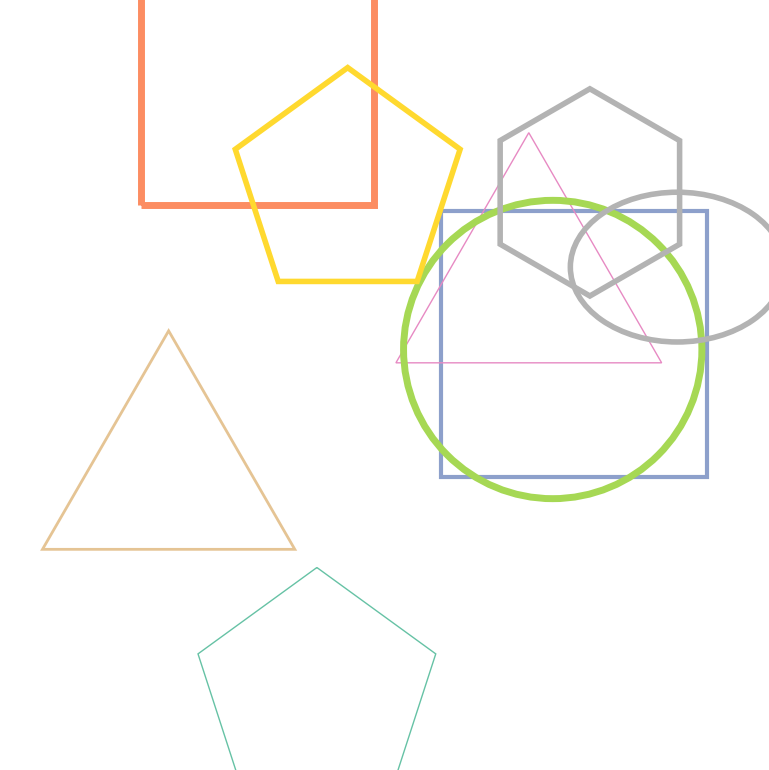[{"shape": "pentagon", "thickness": 0.5, "radius": 0.81, "center": [0.412, 0.101]}, {"shape": "square", "thickness": 2.5, "radius": 0.76, "center": [0.334, 0.885]}, {"shape": "square", "thickness": 1.5, "radius": 0.86, "center": [0.746, 0.554]}, {"shape": "triangle", "thickness": 0.5, "radius": 1.0, "center": [0.687, 0.628]}, {"shape": "circle", "thickness": 2.5, "radius": 0.97, "center": [0.718, 0.546]}, {"shape": "pentagon", "thickness": 2, "radius": 0.77, "center": [0.452, 0.759]}, {"shape": "triangle", "thickness": 1, "radius": 0.95, "center": [0.219, 0.381]}, {"shape": "oval", "thickness": 2, "radius": 0.69, "center": [0.88, 0.653]}, {"shape": "hexagon", "thickness": 2, "radius": 0.67, "center": [0.766, 0.75]}]